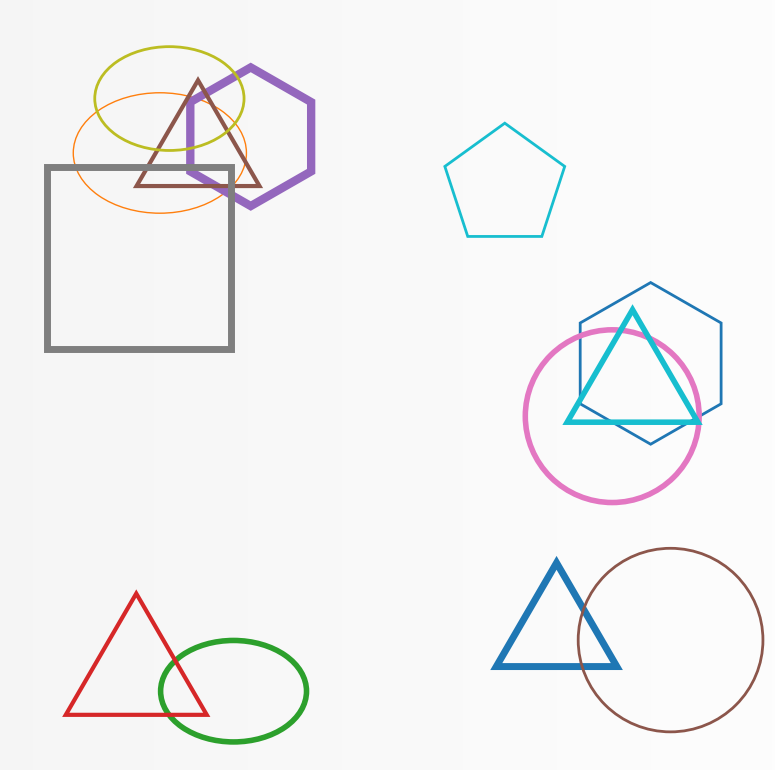[{"shape": "hexagon", "thickness": 1, "radius": 0.52, "center": [0.84, 0.528]}, {"shape": "triangle", "thickness": 2.5, "radius": 0.45, "center": [0.718, 0.179]}, {"shape": "oval", "thickness": 0.5, "radius": 0.56, "center": [0.206, 0.801]}, {"shape": "oval", "thickness": 2, "radius": 0.47, "center": [0.301, 0.102]}, {"shape": "triangle", "thickness": 1.5, "radius": 0.53, "center": [0.176, 0.124]}, {"shape": "hexagon", "thickness": 3, "radius": 0.45, "center": [0.324, 0.822]}, {"shape": "triangle", "thickness": 1.5, "radius": 0.46, "center": [0.256, 0.804]}, {"shape": "circle", "thickness": 1, "radius": 0.6, "center": [0.865, 0.169]}, {"shape": "circle", "thickness": 2, "radius": 0.56, "center": [0.79, 0.46]}, {"shape": "square", "thickness": 2.5, "radius": 0.59, "center": [0.18, 0.665]}, {"shape": "oval", "thickness": 1, "radius": 0.48, "center": [0.219, 0.872]}, {"shape": "triangle", "thickness": 2, "radius": 0.49, "center": [0.816, 0.5]}, {"shape": "pentagon", "thickness": 1, "radius": 0.41, "center": [0.651, 0.759]}]